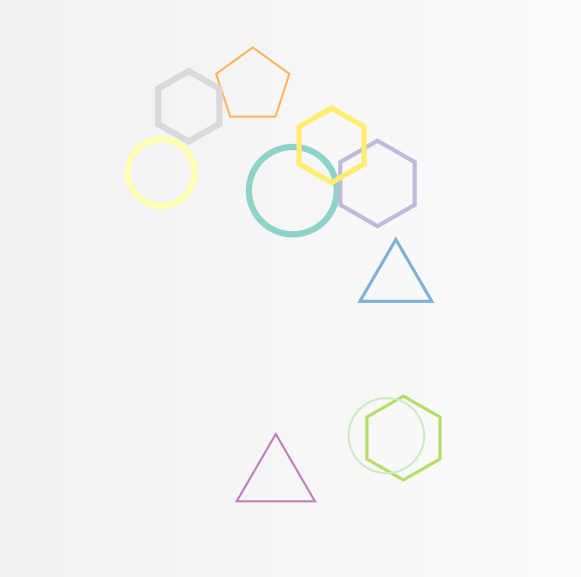[{"shape": "circle", "thickness": 3, "radius": 0.38, "center": [0.504, 0.669]}, {"shape": "circle", "thickness": 3, "radius": 0.29, "center": [0.277, 0.7]}, {"shape": "hexagon", "thickness": 2, "radius": 0.37, "center": [0.649, 0.681]}, {"shape": "triangle", "thickness": 1.5, "radius": 0.36, "center": [0.681, 0.513]}, {"shape": "pentagon", "thickness": 1, "radius": 0.33, "center": [0.435, 0.851]}, {"shape": "hexagon", "thickness": 1.5, "radius": 0.36, "center": [0.694, 0.241]}, {"shape": "hexagon", "thickness": 3, "radius": 0.3, "center": [0.325, 0.815]}, {"shape": "triangle", "thickness": 1, "radius": 0.39, "center": [0.474, 0.17]}, {"shape": "circle", "thickness": 1, "radius": 0.33, "center": [0.665, 0.245]}, {"shape": "hexagon", "thickness": 2.5, "radius": 0.32, "center": [0.57, 0.747]}]